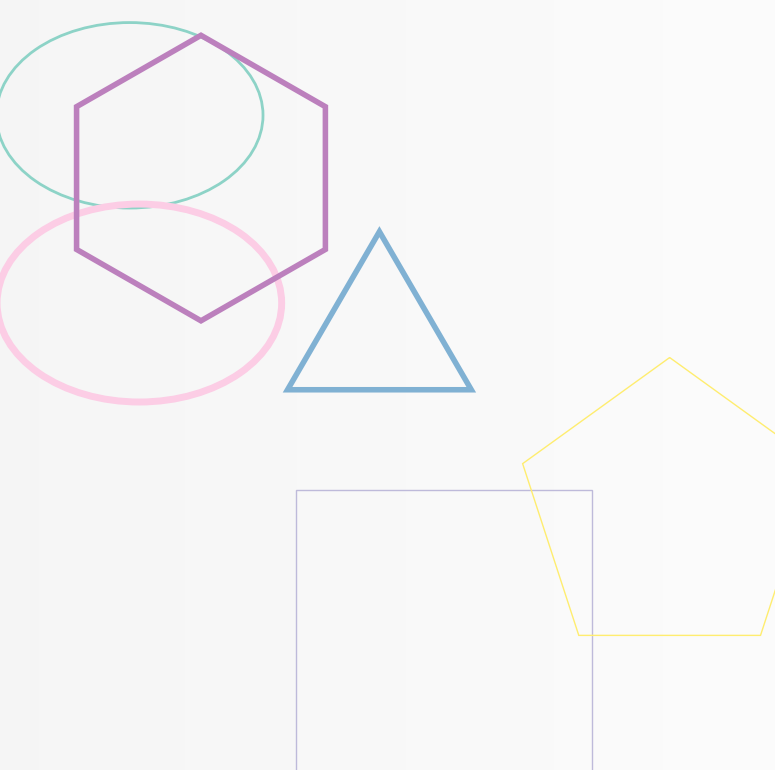[{"shape": "oval", "thickness": 1, "radius": 0.86, "center": [0.167, 0.85]}, {"shape": "square", "thickness": 0.5, "radius": 0.96, "center": [0.573, 0.172]}, {"shape": "triangle", "thickness": 2, "radius": 0.68, "center": [0.49, 0.562]}, {"shape": "oval", "thickness": 2.5, "radius": 0.92, "center": [0.18, 0.606]}, {"shape": "hexagon", "thickness": 2, "radius": 0.93, "center": [0.259, 0.769]}, {"shape": "pentagon", "thickness": 0.5, "radius": 1.0, "center": [0.864, 0.336]}]